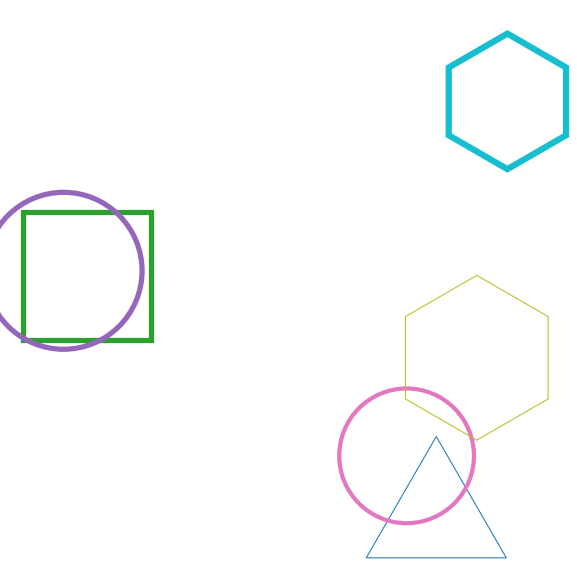[{"shape": "triangle", "thickness": 0.5, "radius": 0.7, "center": [0.755, 0.103]}, {"shape": "square", "thickness": 2.5, "radius": 0.56, "center": [0.15, 0.522]}, {"shape": "circle", "thickness": 2.5, "radius": 0.68, "center": [0.11, 0.53]}, {"shape": "circle", "thickness": 2, "radius": 0.58, "center": [0.704, 0.21]}, {"shape": "hexagon", "thickness": 0.5, "radius": 0.71, "center": [0.826, 0.38]}, {"shape": "hexagon", "thickness": 3, "radius": 0.59, "center": [0.879, 0.824]}]